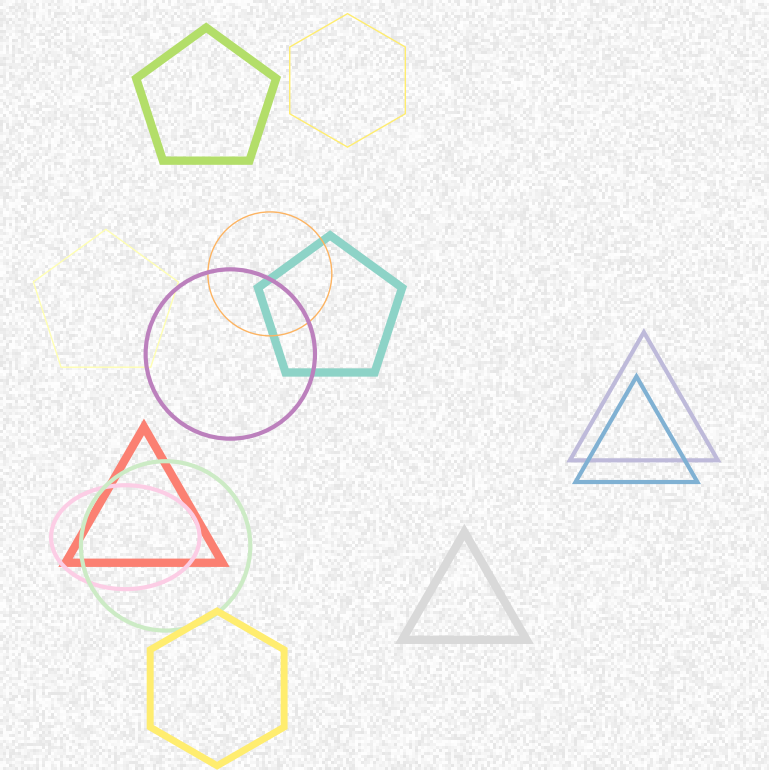[{"shape": "pentagon", "thickness": 3, "radius": 0.49, "center": [0.429, 0.596]}, {"shape": "pentagon", "thickness": 0.5, "radius": 0.5, "center": [0.138, 0.603]}, {"shape": "triangle", "thickness": 1.5, "radius": 0.55, "center": [0.836, 0.458]}, {"shape": "triangle", "thickness": 3, "radius": 0.59, "center": [0.187, 0.328]}, {"shape": "triangle", "thickness": 1.5, "radius": 0.46, "center": [0.827, 0.42]}, {"shape": "circle", "thickness": 0.5, "radius": 0.4, "center": [0.35, 0.644]}, {"shape": "pentagon", "thickness": 3, "radius": 0.48, "center": [0.268, 0.869]}, {"shape": "oval", "thickness": 1.5, "radius": 0.48, "center": [0.163, 0.302]}, {"shape": "triangle", "thickness": 3, "radius": 0.47, "center": [0.603, 0.216]}, {"shape": "circle", "thickness": 1.5, "radius": 0.55, "center": [0.299, 0.54]}, {"shape": "circle", "thickness": 1.5, "radius": 0.55, "center": [0.215, 0.291]}, {"shape": "hexagon", "thickness": 2.5, "radius": 0.5, "center": [0.282, 0.106]}, {"shape": "hexagon", "thickness": 0.5, "radius": 0.43, "center": [0.451, 0.896]}]